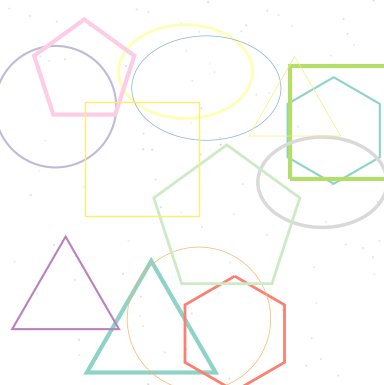[{"shape": "hexagon", "thickness": 1.5, "radius": 0.69, "center": [0.867, 0.661]}, {"shape": "triangle", "thickness": 3, "radius": 0.97, "center": [0.393, 0.129]}, {"shape": "oval", "thickness": 2, "radius": 0.87, "center": [0.482, 0.814]}, {"shape": "circle", "thickness": 1.5, "radius": 0.79, "center": [0.144, 0.723]}, {"shape": "hexagon", "thickness": 2, "radius": 0.75, "center": [0.61, 0.133]}, {"shape": "oval", "thickness": 0.5, "radius": 0.97, "center": [0.536, 0.771]}, {"shape": "circle", "thickness": 0.5, "radius": 0.93, "center": [0.517, 0.172]}, {"shape": "square", "thickness": 3, "radius": 0.73, "center": [0.899, 0.681]}, {"shape": "pentagon", "thickness": 3, "radius": 0.68, "center": [0.219, 0.813]}, {"shape": "oval", "thickness": 2.5, "radius": 0.84, "center": [0.837, 0.527]}, {"shape": "triangle", "thickness": 1.5, "radius": 0.8, "center": [0.17, 0.225]}, {"shape": "pentagon", "thickness": 2, "radius": 1.0, "center": [0.589, 0.424]}, {"shape": "square", "thickness": 1, "radius": 0.74, "center": [0.369, 0.587]}, {"shape": "triangle", "thickness": 0.5, "radius": 0.69, "center": [0.766, 0.716]}]